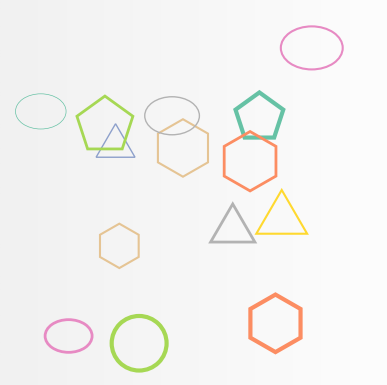[{"shape": "pentagon", "thickness": 3, "radius": 0.32, "center": [0.669, 0.695]}, {"shape": "oval", "thickness": 0.5, "radius": 0.33, "center": [0.105, 0.711]}, {"shape": "hexagon", "thickness": 3, "radius": 0.37, "center": [0.711, 0.16]}, {"shape": "hexagon", "thickness": 2, "radius": 0.39, "center": [0.645, 0.581]}, {"shape": "triangle", "thickness": 1, "radius": 0.29, "center": [0.298, 0.621]}, {"shape": "oval", "thickness": 1.5, "radius": 0.4, "center": [0.805, 0.876]}, {"shape": "oval", "thickness": 2, "radius": 0.3, "center": [0.177, 0.127]}, {"shape": "circle", "thickness": 3, "radius": 0.35, "center": [0.359, 0.108]}, {"shape": "pentagon", "thickness": 2, "radius": 0.38, "center": [0.271, 0.675]}, {"shape": "triangle", "thickness": 1.5, "radius": 0.38, "center": [0.727, 0.431]}, {"shape": "hexagon", "thickness": 1.5, "radius": 0.37, "center": [0.472, 0.616]}, {"shape": "hexagon", "thickness": 1.5, "radius": 0.29, "center": [0.308, 0.361]}, {"shape": "oval", "thickness": 1, "radius": 0.35, "center": [0.444, 0.699]}, {"shape": "triangle", "thickness": 2, "radius": 0.33, "center": [0.601, 0.404]}]